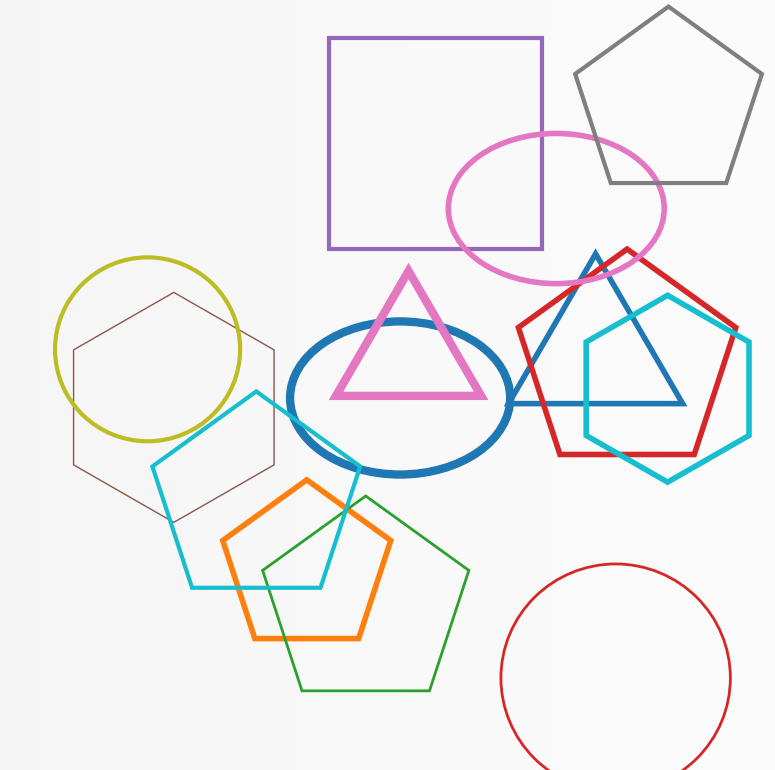[{"shape": "oval", "thickness": 3, "radius": 0.71, "center": [0.516, 0.483]}, {"shape": "triangle", "thickness": 2, "radius": 0.65, "center": [0.769, 0.541]}, {"shape": "pentagon", "thickness": 2, "radius": 0.57, "center": [0.396, 0.263]}, {"shape": "pentagon", "thickness": 1, "radius": 0.7, "center": [0.472, 0.216]}, {"shape": "pentagon", "thickness": 2, "radius": 0.74, "center": [0.809, 0.529]}, {"shape": "circle", "thickness": 1, "radius": 0.74, "center": [0.794, 0.12]}, {"shape": "square", "thickness": 1.5, "radius": 0.69, "center": [0.562, 0.813]}, {"shape": "hexagon", "thickness": 0.5, "radius": 0.75, "center": [0.224, 0.471]}, {"shape": "oval", "thickness": 2, "radius": 0.7, "center": [0.718, 0.729]}, {"shape": "triangle", "thickness": 3, "radius": 0.54, "center": [0.527, 0.54]}, {"shape": "pentagon", "thickness": 1.5, "radius": 0.63, "center": [0.863, 0.865]}, {"shape": "circle", "thickness": 1.5, "radius": 0.6, "center": [0.19, 0.546]}, {"shape": "pentagon", "thickness": 1.5, "radius": 0.7, "center": [0.331, 0.351]}, {"shape": "hexagon", "thickness": 2, "radius": 0.61, "center": [0.861, 0.495]}]